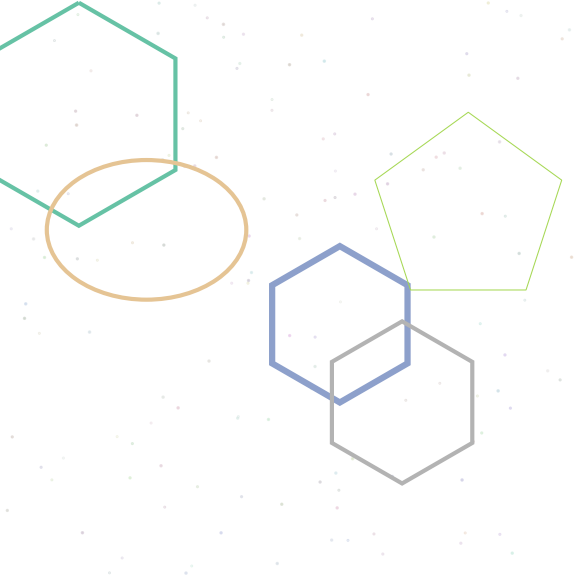[{"shape": "hexagon", "thickness": 2, "radius": 0.97, "center": [0.137, 0.801]}, {"shape": "hexagon", "thickness": 3, "radius": 0.68, "center": [0.588, 0.438]}, {"shape": "pentagon", "thickness": 0.5, "radius": 0.85, "center": [0.811, 0.635]}, {"shape": "oval", "thickness": 2, "radius": 0.86, "center": [0.254, 0.601]}, {"shape": "hexagon", "thickness": 2, "radius": 0.7, "center": [0.696, 0.302]}]